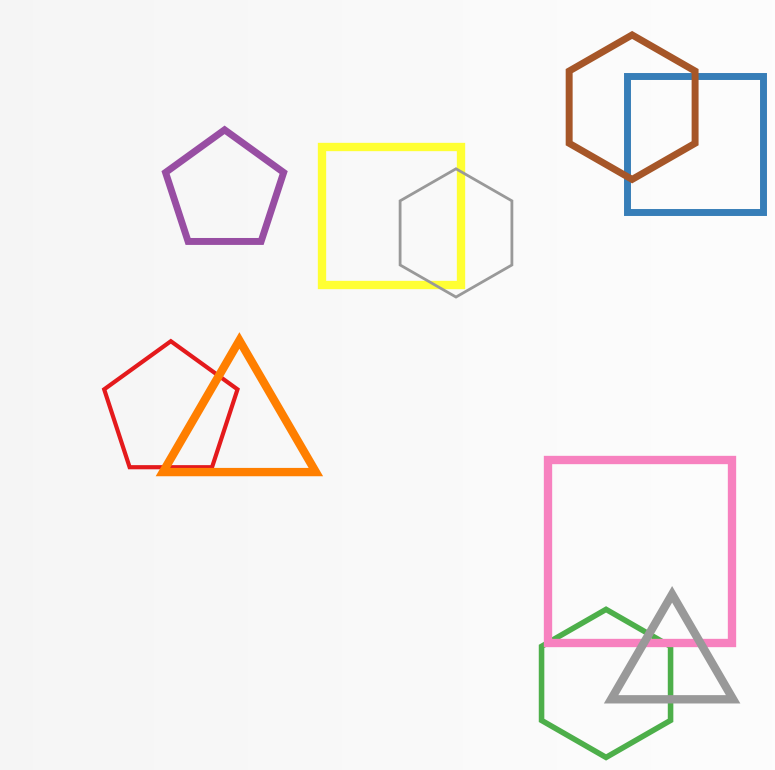[{"shape": "pentagon", "thickness": 1.5, "radius": 0.45, "center": [0.22, 0.466]}, {"shape": "square", "thickness": 2.5, "radius": 0.44, "center": [0.897, 0.812]}, {"shape": "hexagon", "thickness": 2, "radius": 0.48, "center": [0.782, 0.112]}, {"shape": "pentagon", "thickness": 2.5, "radius": 0.4, "center": [0.29, 0.751]}, {"shape": "triangle", "thickness": 3, "radius": 0.57, "center": [0.309, 0.444]}, {"shape": "square", "thickness": 3, "radius": 0.45, "center": [0.505, 0.719]}, {"shape": "hexagon", "thickness": 2.5, "radius": 0.47, "center": [0.816, 0.861]}, {"shape": "square", "thickness": 3, "radius": 0.59, "center": [0.825, 0.284]}, {"shape": "triangle", "thickness": 3, "radius": 0.45, "center": [0.867, 0.137]}, {"shape": "hexagon", "thickness": 1, "radius": 0.42, "center": [0.588, 0.698]}]